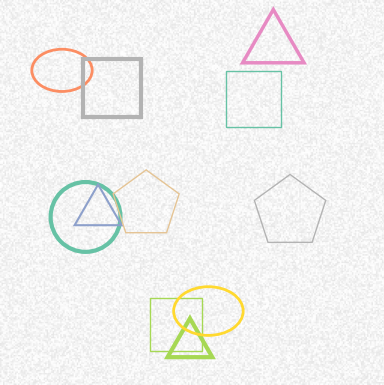[{"shape": "circle", "thickness": 3, "radius": 0.45, "center": [0.222, 0.437]}, {"shape": "square", "thickness": 1, "radius": 0.36, "center": [0.659, 0.743]}, {"shape": "oval", "thickness": 2, "radius": 0.39, "center": [0.161, 0.817]}, {"shape": "triangle", "thickness": 1.5, "radius": 0.35, "center": [0.255, 0.45]}, {"shape": "triangle", "thickness": 2.5, "radius": 0.46, "center": [0.71, 0.883]}, {"shape": "square", "thickness": 1, "radius": 0.34, "center": [0.457, 0.157]}, {"shape": "triangle", "thickness": 3, "radius": 0.34, "center": [0.493, 0.106]}, {"shape": "oval", "thickness": 2, "radius": 0.45, "center": [0.541, 0.192]}, {"shape": "pentagon", "thickness": 1, "radius": 0.45, "center": [0.38, 0.469]}, {"shape": "square", "thickness": 3, "radius": 0.38, "center": [0.291, 0.771]}, {"shape": "pentagon", "thickness": 1, "radius": 0.49, "center": [0.753, 0.449]}]